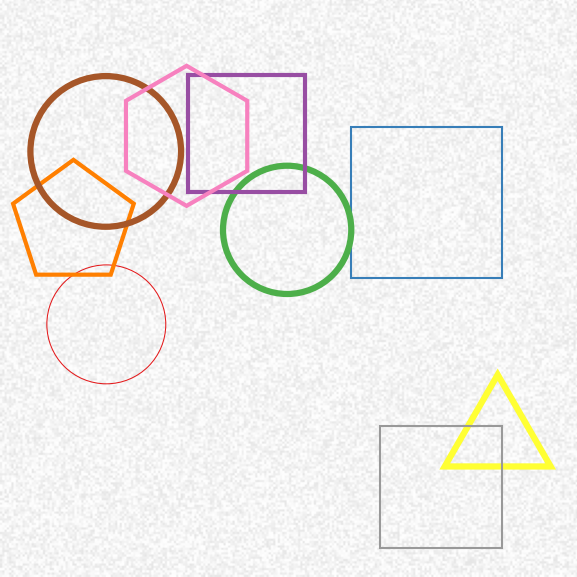[{"shape": "circle", "thickness": 0.5, "radius": 0.51, "center": [0.184, 0.437]}, {"shape": "square", "thickness": 1, "radius": 0.65, "center": [0.739, 0.648]}, {"shape": "circle", "thickness": 3, "radius": 0.56, "center": [0.497, 0.601]}, {"shape": "square", "thickness": 2, "radius": 0.51, "center": [0.427, 0.768]}, {"shape": "pentagon", "thickness": 2, "radius": 0.55, "center": [0.127, 0.612]}, {"shape": "triangle", "thickness": 3, "radius": 0.53, "center": [0.862, 0.244]}, {"shape": "circle", "thickness": 3, "radius": 0.65, "center": [0.183, 0.737]}, {"shape": "hexagon", "thickness": 2, "radius": 0.61, "center": [0.323, 0.764]}, {"shape": "square", "thickness": 1, "radius": 0.53, "center": [0.764, 0.156]}]